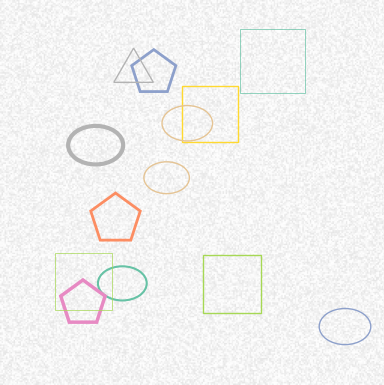[{"shape": "oval", "thickness": 1.5, "radius": 0.32, "center": [0.318, 0.264]}, {"shape": "square", "thickness": 0.5, "radius": 0.42, "center": [0.708, 0.842]}, {"shape": "pentagon", "thickness": 2, "radius": 0.34, "center": [0.3, 0.431]}, {"shape": "pentagon", "thickness": 2, "radius": 0.3, "center": [0.399, 0.811]}, {"shape": "oval", "thickness": 1, "radius": 0.33, "center": [0.896, 0.152]}, {"shape": "pentagon", "thickness": 2.5, "radius": 0.3, "center": [0.215, 0.212]}, {"shape": "square", "thickness": 1, "radius": 0.38, "center": [0.603, 0.263]}, {"shape": "square", "thickness": 0.5, "radius": 0.37, "center": [0.216, 0.269]}, {"shape": "square", "thickness": 1, "radius": 0.36, "center": [0.544, 0.705]}, {"shape": "oval", "thickness": 1, "radius": 0.3, "center": [0.433, 0.538]}, {"shape": "oval", "thickness": 1, "radius": 0.33, "center": [0.486, 0.68]}, {"shape": "triangle", "thickness": 1, "radius": 0.3, "center": [0.347, 0.816]}, {"shape": "oval", "thickness": 3, "radius": 0.36, "center": [0.248, 0.623]}]